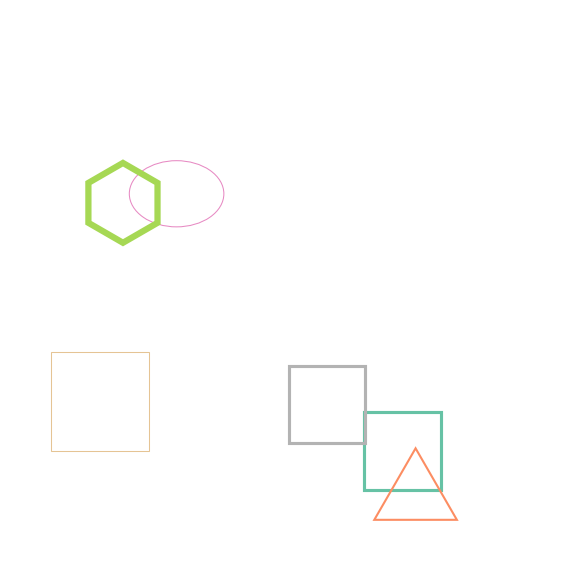[{"shape": "square", "thickness": 1.5, "radius": 0.33, "center": [0.697, 0.218]}, {"shape": "triangle", "thickness": 1, "radius": 0.41, "center": [0.72, 0.14]}, {"shape": "oval", "thickness": 0.5, "radius": 0.41, "center": [0.306, 0.664]}, {"shape": "hexagon", "thickness": 3, "radius": 0.35, "center": [0.213, 0.648]}, {"shape": "square", "thickness": 0.5, "radius": 0.42, "center": [0.174, 0.304]}, {"shape": "square", "thickness": 1.5, "radius": 0.33, "center": [0.566, 0.298]}]